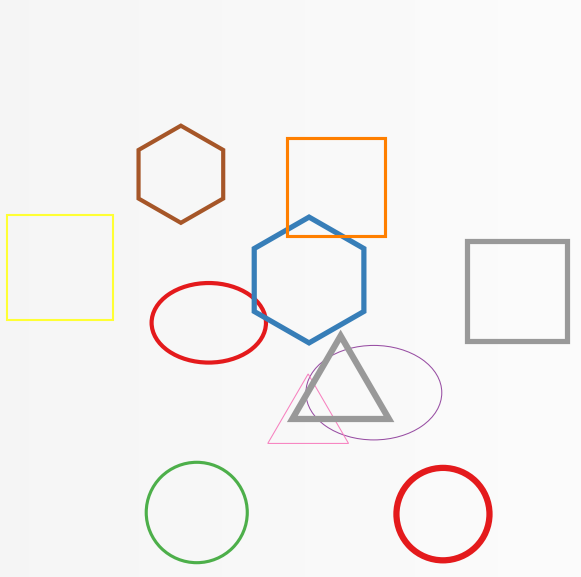[{"shape": "circle", "thickness": 3, "radius": 0.4, "center": [0.762, 0.109]}, {"shape": "oval", "thickness": 2, "radius": 0.49, "center": [0.359, 0.44]}, {"shape": "hexagon", "thickness": 2.5, "radius": 0.54, "center": [0.532, 0.514]}, {"shape": "circle", "thickness": 1.5, "radius": 0.43, "center": [0.338, 0.112]}, {"shape": "oval", "thickness": 0.5, "radius": 0.58, "center": [0.643, 0.319]}, {"shape": "square", "thickness": 1.5, "radius": 0.42, "center": [0.578, 0.675]}, {"shape": "square", "thickness": 1, "radius": 0.45, "center": [0.104, 0.536]}, {"shape": "hexagon", "thickness": 2, "radius": 0.42, "center": [0.311, 0.697]}, {"shape": "triangle", "thickness": 0.5, "radius": 0.4, "center": [0.53, 0.271]}, {"shape": "square", "thickness": 2.5, "radius": 0.43, "center": [0.89, 0.495]}, {"shape": "triangle", "thickness": 3, "radius": 0.48, "center": [0.586, 0.322]}]